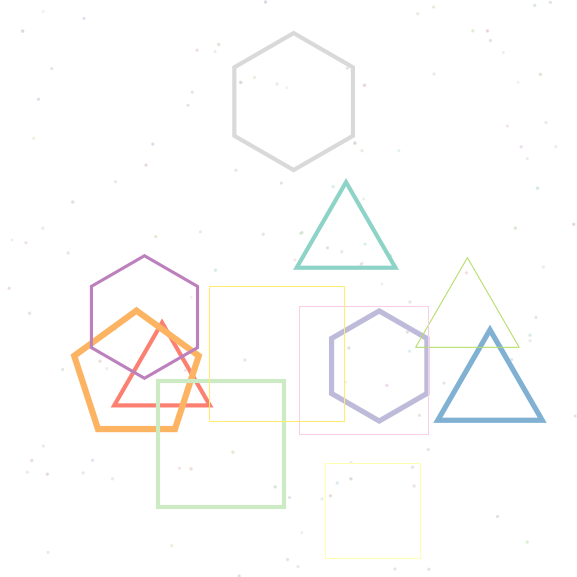[{"shape": "triangle", "thickness": 2, "radius": 0.49, "center": [0.599, 0.585]}, {"shape": "square", "thickness": 0.5, "radius": 0.41, "center": [0.644, 0.116]}, {"shape": "hexagon", "thickness": 2.5, "radius": 0.48, "center": [0.657, 0.365]}, {"shape": "triangle", "thickness": 2, "radius": 0.48, "center": [0.281, 0.345]}, {"shape": "triangle", "thickness": 2.5, "radius": 0.52, "center": [0.848, 0.324]}, {"shape": "pentagon", "thickness": 3, "radius": 0.57, "center": [0.236, 0.348]}, {"shape": "triangle", "thickness": 0.5, "radius": 0.52, "center": [0.809, 0.449]}, {"shape": "square", "thickness": 0.5, "radius": 0.56, "center": [0.629, 0.359]}, {"shape": "hexagon", "thickness": 2, "radius": 0.59, "center": [0.508, 0.823]}, {"shape": "hexagon", "thickness": 1.5, "radius": 0.53, "center": [0.25, 0.45]}, {"shape": "square", "thickness": 2, "radius": 0.55, "center": [0.383, 0.23]}, {"shape": "square", "thickness": 0.5, "radius": 0.59, "center": [0.479, 0.387]}]